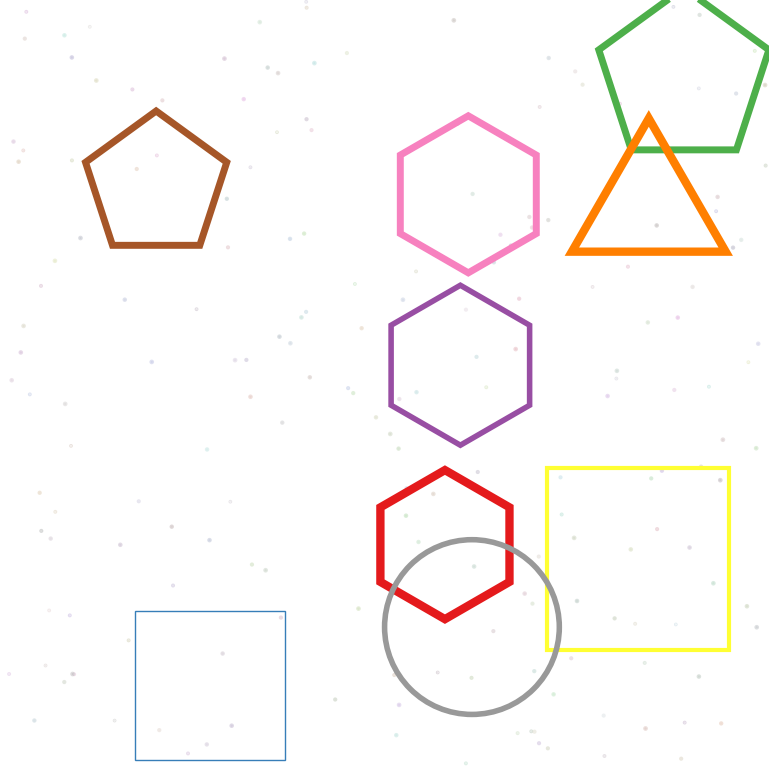[{"shape": "hexagon", "thickness": 3, "radius": 0.48, "center": [0.578, 0.293]}, {"shape": "square", "thickness": 0.5, "radius": 0.48, "center": [0.273, 0.11]}, {"shape": "pentagon", "thickness": 2.5, "radius": 0.58, "center": [0.888, 0.899]}, {"shape": "hexagon", "thickness": 2, "radius": 0.52, "center": [0.598, 0.526]}, {"shape": "triangle", "thickness": 3, "radius": 0.58, "center": [0.843, 0.731]}, {"shape": "square", "thickness": 1.5, "radius": 0.59, "center": [0.829, 0.274]}, {"shape": "pentagon", "thickness": 2.5, "radius": 0.48, "center": [0.203, 0.759]}, {"shape": "hexagon", "thickness": 2.5, "radius": 0.51, "center": [0.608, 0.748]}, {"shape": "circle", "thickness": 2, "radius": 0.57, "center": [0.613, 0.186]}]